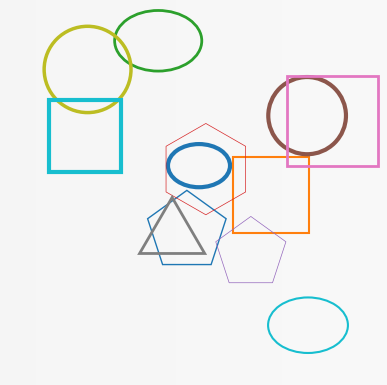[{"shape": "pentagon", "thickness": 1, "radius": 0.53, "center": [0.482, 0.399]}, {"shape": "oval", "thickness": 3, "radius": 0.4, "center": [0.514, 0.57]}, {"shape": "square", "thickness": 1.5, "radius": 0.49, "center": [0.699, 0.494]}, {"shape": "oval", "thickness": 2, "radius": 0.56, "center": [0.408, 0.894]}, {"shape": "hexagon", "thickness": 0.5, "radius": 0.59, "center": [0.531, 0.561]}, {"shape": "pentagon", "thickness": 0.5, "radius": 0.48, "center": [0.647, 0.343]}, {"shape": "circle", "thickness": 3, "radius": 0.5, "center": [0.793, 0.7]}, {"shape": "square", "thickness": 2, "radius": 0.59, "center": [0.858, 0.686]}, {"shape": "triangle", "thickness": 2, "radius": 0.49, "center": [0.444, 0.39]}, {"shape": "circle", "thickness": 2.5, "radius": 0.56, "center": [0.226, 0.82]}, {"shape": "oval", "thickness": 1.5, "radius": 0.52, "center": [0.795, 0.155]}, {"shape": "square", "thickness": 3, "radius": 0.47, "center": [0.22, 0.647]}]